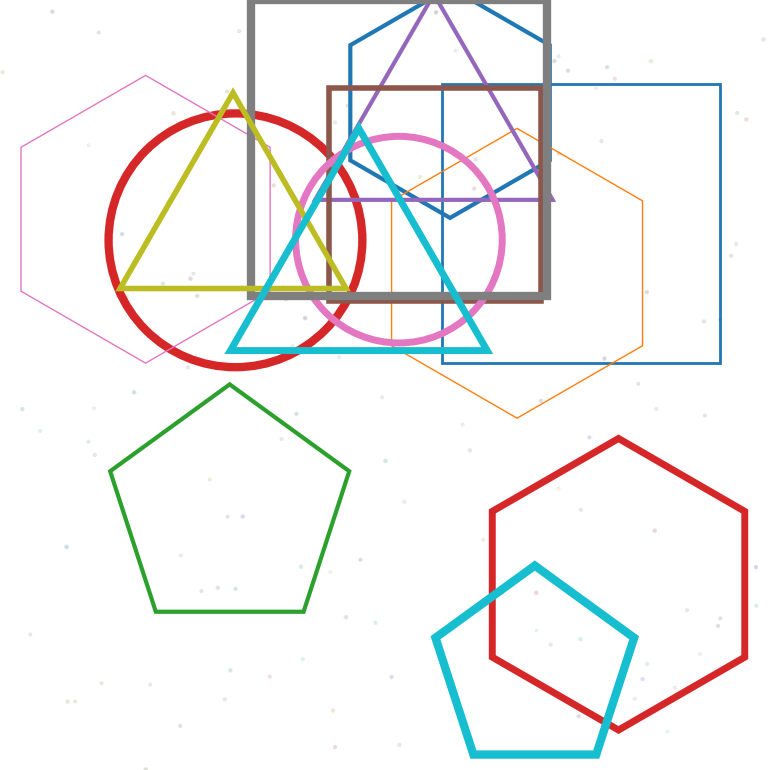[{"shape": "square", "thickness": 1, "radius": 0.9, "center": [0.754, 0.71]}, {"shape": "hexagon", "thickness": 1.5, "radius": 0.75, "center": [0.584, 0.867]}, {"shape": "hexagon", "thickness": 0.5, "radius": 0.94, "center": [0.672, 0.645]}, {"shape": "pentagon", "thickness": 1.5, "radius": 0.82, "center": [0.298, 0.338]}, {"shape": "hexagon", "thickness": 2.5, "radius": 0.95, "center": [0.803, 0.241]}, {"shape": "circle", "thickness": 3, "radius": 0.82, "center": [0.306, 0.688]}, {"shape": "triangle", "thickness": 1.5, "radius": 0.89, "center": [0.563, 0.83]}, {"shape": "square", "thickness": 2, "radius": 0.69, "center": [0.565, 0.748]}, {"shape": "circle", "thickness": 2.5, "radius": 0.67, "center": [0.518, 0.689]}, {"shape": "hexagon", "thickness": 0.5, "radius": 0.93, "center": [0.189, 0.715]}, {"shape": "square", "thickness": 3, "radius": 0.96, "center": [0.518, 0.807]}, {"shape": "triangle", "thickness": 2, "radius": 0.85, "center": [0.303, 0.71]}, {"shape": "triangle", "thickness": 2.5, "radius": 0.96, "center": [0.466, 0.641]}, {"shape": "pentagon", "thickness": 3, "radius": 0.68, "center": [0.695, 0.13]}]